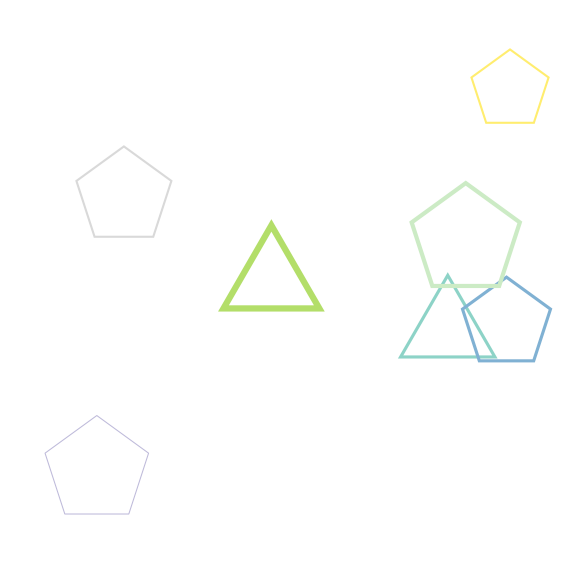[{"shape": "triangle", "thickness": 1.5, "radius": 0.47, "center": [0.775, 0.428]}, {"shape": "pentagon", "thickness": 0.5, "radius": 0.47, "center": [0.168, 0.185]}, {"shape": "pentagon", "thickness": 1.5, "radius": 0.4, "center": [0.877, 0.439]}, {"shape": "triangle", "thickness": 3, "radius": 0.48, "center": [0.47, 0.513]}, {"shape": "pentagon", "thickness": 1, "radius": 0.43, "center": [0.215, 0.659]}, {"shape": "pentagon", "thickness": 2, "radius": 0.49, "center": [0.806, 0.584]}, {"shape": "pentagon", "thickness": 1, "radius": 0.35, "center": [0.883, 0.843]}]